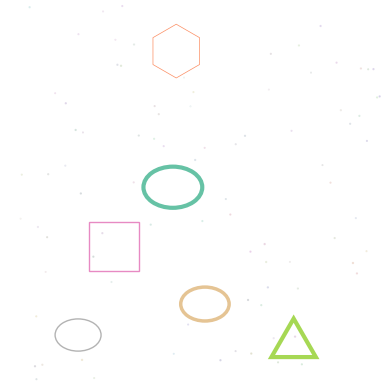[{"shape": "oval", "thickness": 3, "radius": 0.38, "center": [0.449, 0.514]}, {"shape": "hexagon", "thickness": 0.5, "radius": 0.35, "center": [0.458, 0.867]}, {"shape": "square", "thickness": 1, "radius": 0.32, "center": [0.296, 0.36]}, {"shape": "triangle", "thickness": 3, "radius": 0.33, "center": [0.763, 0.106]}, {"shape": "oval", "thickness": 2.5, "radius": 0.31, "center": [0.532, 0.21]}, {"shape": "oval", "thickness": 1, "radius": 0.3, "center": [0.203, 0.13]}]